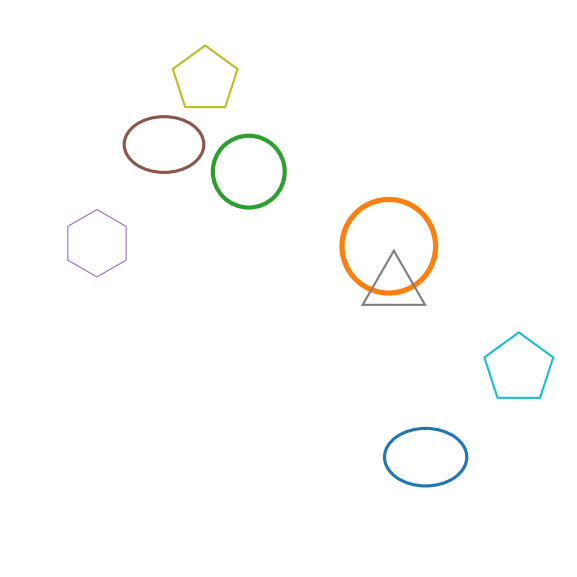[{"shape": "oval", "thickness": 1.5, "radius": 0.36, "center": [0.737, 0.208]}, {"shape": "circle", "thickness": 2.5, "radius": 0.41, "center": [0.673, 0.573]}, {"shape": "circle", "thickness": 2, "radius": 0.31, "center": [0.431, 0.702]}, {"shape": "hexagon", "thickness": 0.5, "radius": 0.29, "center": [0.168, 0.578]}, {"shape": "oval", "thickness": 1.5, "radius": 0.34, "center": [0.284, 0.749]}, {"shape": "triangle", "thickness": 1, "radius": 0.31, "center": [0.682, 0.502]}, {"shape": "pentagon", "thickness": 1, "radius": 0.29, "center": [0.355, 0.861]}, {"shape": "pentagon", "thickness": 1, "radius": 0.31, "center": [0.898, 0.361]}]